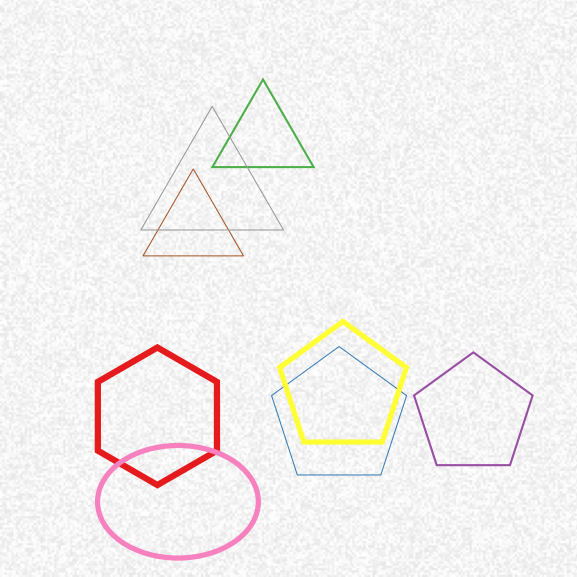[{"shape": "hexagon", "thickness": 3, "radius": 0.6, "center": [0.273, 0.278]}, {"shape": "pentagon", "thickness": 0.5, "radius": 0.61, "center": [0.587, 0.276]}, {"shape": "triangle", "thickness": 1, "radius": 0.51, "center": [0.455, 0.76]}, {"shape": "pentagon", "thickness": 1, "radius": 0.54, "center": [0.82, 0.281]}, {"shape": "pentagon", "thickness": 2.5, "radius": 0.58, "center": [0.594, 0.327]}, {"shape": "triangle", "thickness": 0.5, "radius": 0.5, "center": [0.335, 0.606]}, {"shape": "oval", "thickness": 2.5, "radius": 0.7, "center": [0.308, 0.13]}, {"shape": "triangle", "thickness": 0.5, "radius": 0.71, "center": [0.367, 0.672]}]